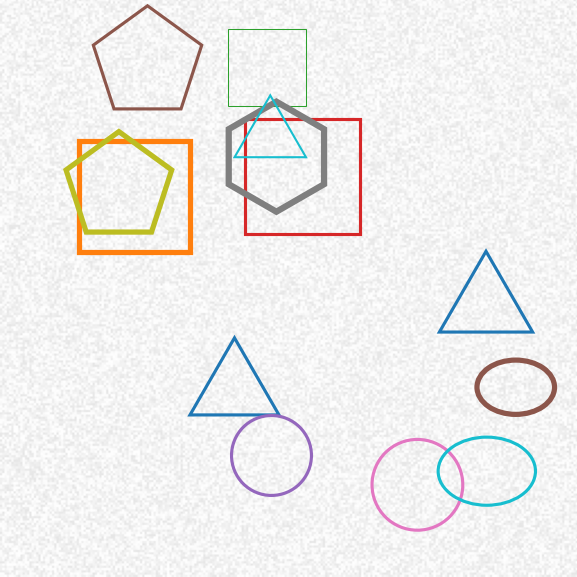[{"shape": "triangle", "thickness": 1.5, "radius": 0.47, "center": [0.842, 0.471]}, {"shape": "triangle", "thickness": 1.5, "radius": 0.44, "center": [0.406, 0.325]}, {"shape": "square", "thickness": 2.5, "radius": 0.48, "center": [0.233, 0.659]}, {"shape": "square", "thickness": 0.5, "radius": 0.34, "center": [0.462, 0.883]}, {"shape": "square", "thickness": 1.5, "radius": 0.5, "center": [0.523, 0.693]}, {"shape": "circle", "thickness": 1.5, "radius": 0.35, "center": [0.47, 0.21]}, {"shape": "oval", "thickness": 2.5, "radius": 0.34, "center": [0.893, 0.329]}, {"shape": "pentagon", "thickness": 1.5, "radius": 0.49, "center": [0.255, 0.89]}, {"shape": "circle", "thickness": 1.5, "radius": 0.39, "center": [0.723, 0.16]}, {"shape": "hexagon", "thickness": 3, "radius": 0.48, "center": [0.479, 0.728]}, {"shape": "pentagon", "thickness": 2.5, "radius": 0.48, "center": [0.206, 0.675]}, {"shape": "oval", "thickness": 1.5, "radius": 0.42, "center": [0.843, 0.183]}, {"shape": "triangle", "thickness": 1, "radius": 0.36, "center": [0.468, 0.763]}]